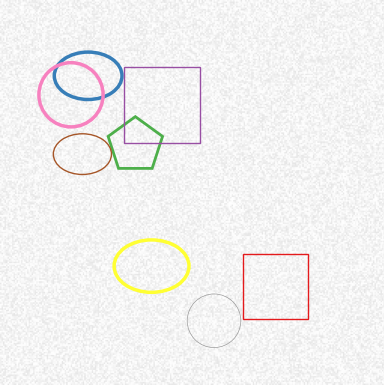[{"shape": "square", "thickness": 1, "radius": 0.43, "center": [0.716, 0.256]}, {"shape": "oval", "thickness": 2.5, "radius": 0.44, "center": [0.229, 0.803]}, {"shape": "pentagon", "thickness": 2, "radius": 0.37, "center": [0.352, 0.623]}, {"shape": "square", "thickness": 1, "radius": 0.49, "center": [0.422, 0.728]}, {"shape": "oval", "thickness": 2.5, "radius": 0.49, "center": [0.394, 0.309]}, {"shape": "oval", "thickness": 1, "radius": 0.38, "center": [0.214, 0.6]}, {"shape": "circle", "thickness": 2.5, "radius": 0.42, "center": [0.184, 0.754]}, {"shape": "circle", "thickness": 0.5, "radius": 0.35, "center": [0.556, 0.167]}]